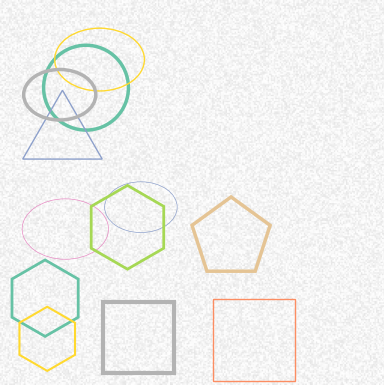[{"shape": "circle", "thickness": 2.5, "radius": 0.55, "center": [0.223, 0.772]}, {"shape": "hexagon", "thickness": 2, "radius": 0.5, "center": [0.117, 0.226]}, {"shape": "square", "thickness": 1, "radius": 0.53, "center": [0.66, 0.117]}, {"shape": "triangle", "thickness": 1, "radius": 0.6, "center": [0.162, 0.646]}, {"shape": "oval", "thickness": 0.5, "radius": 0.47, "center": [0.366, 0.462]}, {"shape": "oval", "thickness": 0.5, "radius": 0.56, "center": [0.17, 0.405]}, {"shape": "hexagon", "thickness": 2, "radius": 0.54, "center": [0.331, 0.41]}, {"shape": "oval", "thickness": 1, "radius": 0.58, "center": [0.259, 0.845]}, {"shape": "hexagon", "thickness": 1.5, "radius": 0.42, "center": [0.123, 0.12]}, {"shape": "pentagon", "thickness": 2.5, "radius": 0.53, "center": [0.6, 0.382]}, {"shape": "square", "thickness": 3, "radius": 0.46, "center": [0.36, 0.124]}, {"shape": "oval", "thickness": 2.5, "radius": 0.47, "center": [0.155, 0.754]}]